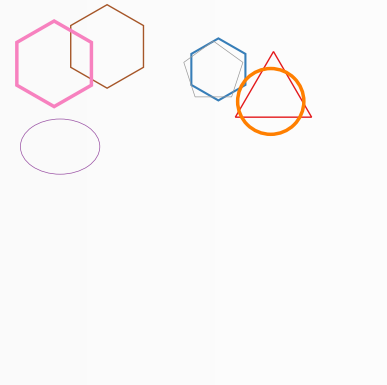[{"shape": "triangle", "thickness": 1, "radius": 0.57, "center": [0.706, 0.752]}, {"shape": "hexagon", "thickness": 1.5, "radius": 0.4, "center": [0.564, 0.82]}, {"shape": "oval", "thickness": 0.5, "radius": 0.51, "center": [0.155, 0.619]}, {"shape": "circle", "thickness": 2.5, "radius": 0.43, "center": [0.699, 0.737]}, {"shape": "hexagon", "thickness": 1, "radius": 0.54, "center": [0.276, 0.879]}, {"shape": "hexagon", "thickness": 2.5, "radius": 0.56, "center": [0.14, 0.834]}, {"shape": "pentagon", "thickness": 0.5, "radius": 0.4, "center": [0.551, 0.813]}]